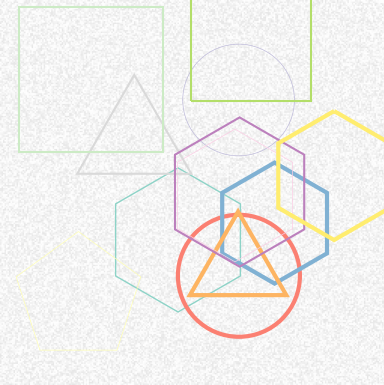[{"shape": "hexagon", "thickness": 1, "radius": 0.94, "center": [0.462, 0.377]}, {"shape": "pentagon", "thickness": 0.5, "radius": 0.85, "center": [0.204, 0.228]}, {"shape": "circle", "thickness": 0.5, "radius": 0.73, "center": [0.62, 0.74]}, {"shape": "circle", "thickness": 3, "radius": 0.79, "center": [0.621, 0.284]}, {"shape": "hexagon", "thickness": 3, "radius": 0.79, "center": [0.713, 0.421]}, {"shape": "triangle", "thickness": 3, "radius": 0.72, "center": [0.618, 0.306]}, {"shape": "square", "thickness": 1.5, "radius": 0.78, "center": [0.652, 0.892]}, {"shape": "hexagon", "thickness": 0.5, "radius": 0.86, "center": [0.61, 0.492]}, {"shape": "triangle", "thickness": 1.5, "radius": 0.86, "center": [0.349, 0.634]}, {"shape": "hexagon", "thickness": 1.5, "radius": 0.97, "center": [0.622, 0.501]}, {"shape": "square", "thickness": 1.5, "radius": 0.94, "center": [0.236, 0.794]}, {"shape": "hexagon", "thickness": 3, "radius": 0.84, "center": [0.868, 0.544]}]